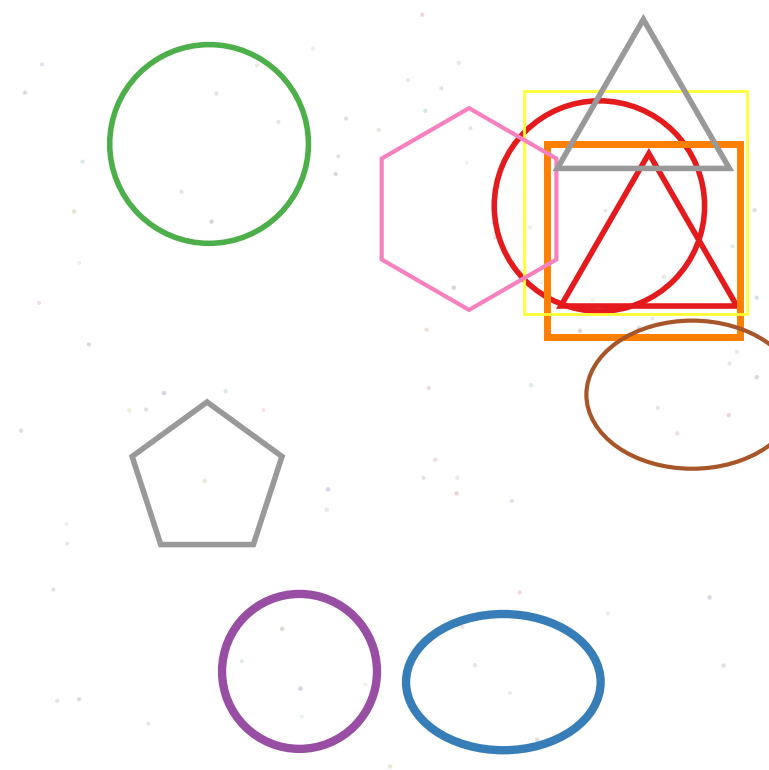[{"shape": "circle", "thickness": 2, "radius": 0.68, "center": [0.778, 0.732]}, {"shape": "triangle", "thickness": 2, "radius": 0.66, "center": [0.843, 0.669]}, {"shape": "oval", "thickness": 3, "radius": 0.63, "center": [0.654, 0.114]}, {"shape": "circle", "thickness": 2, "radius": 0.65, "center": [0.272, 0.813]}, {"shape": "circle", "thickness": 3, "radius": 0.5, "center": [0.389, 0.128]}, {"shape": "square", "thickness": 2.5, "radius": 0.63, "center": [0.836, 0.688]}, {"shape": "square", "thickness": 1, "radius": 0.72, "center": [0.825, 0.737]}, {"shape": "oval", "thickness": 1.5, "radius": 0.69, "center": [0.899, 0.487]}, {"shape": "hexagon", "thickness": 1.5, "radius": 0.66, "center": [0.609, 0.729]}, {"shape": "triangle", "thickness": 2, "radius": 0.65, "center": [0.836, 0.846]}, {"shape": "pentagon", "thickness": 2, "radius": 0.51, "center": [0.269, 0.376]}]